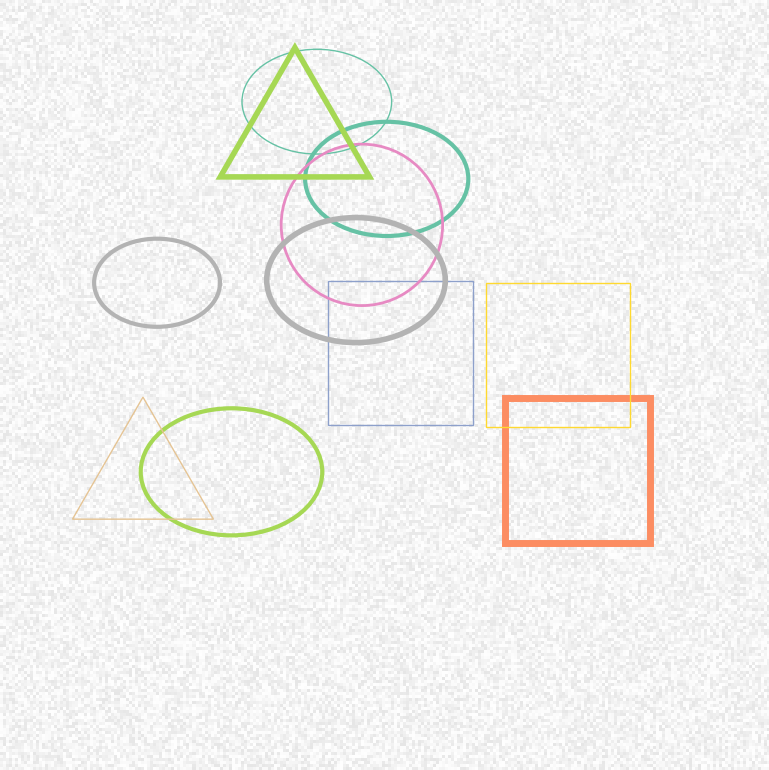[{"shape": "oval", "thickness": 0.5, "radius": 0.49, "center": [0.411, 0.868]}, {"shape": "oval", "thickness": 1.5, "radius": 0.53, "center": [0.502, 0.768]}, {"shape": "square", "thickness": 2.5, "radius": 0.47, "center": [0.75, 0.389]}, {"shape": "square", "thickness": 0.5, "radius": 0.47, "center": [0.52, 0.541]}, {"shape": "circle", "thickness": 1, "radius": 0.52, "center": [0.47, 0.708]}, {"shape": "oval", "thickness": 1.5, "radius": 0.59, "center": [0.301, 0.387]}, {"shape": "triangle", "thickness": 2, "radius": 0.56, "center": [0.383, 0.826]}, {"shape": "square", "thickness": 0.5, "radius": 0.47, "center": [0.725, 0.539]}, {"shape": "triangle", "thickness": 0.5, "radius": 0.53, "center": [0.186, 0.379]}, {"shape": "oval", "thickness": 2, "radius": 0.58, "center": [0.462, 0.636]}, {"shape": "oval", "thickness": 1.5, "radius": 0.41, "center": [0.204, 0.633]}]